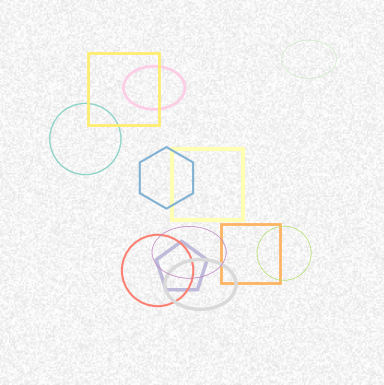[{"shape": "circle", "thickness": 1, "radius": 0.46, "center": [0.222, 0.639]}, {"shape": "square", "thickness": 3, "radius": 0.46, "center": [0.538, 0.521]}, {"shape": "pentagon", "thickness": 2.5, "radius": 0.35, "center": [0.472, 0.304]}, {"shape": "circle", "thickness": 1.5, "radius": 0.46, "center": [0.409, 0.297]}, {"shape": "hexagon", "thickness": 1.5, "radius": 0.4, "center": [0.432, 0.538]}, {"shape": "square", "thickness": 2, "radius": 0.38, "center": [0.651, 0.342]}, {"shape": "circle", "thickness": 0.5, "radius": 0.35, "center": [0.738, 0.342]}, {"shape": "oval", "thickness": 2, "radius": 0.4, "center": [0.401, 0.772]}, {"shape": "oval", "thickness": 2.5, "radius": 0.46, "center": [0.521, 0.261]}, {"shape": "oval", "thickness": 0.5, "radius": 0.48, "center": [0.491, 0.345]}, {"shape": "oval", "thickness": 0.5, "radius": 0.36, "center": [0.803, 0.846]}, {"shape": "square", "thickness": 2, "radius": 0.46, "center": [0.32, 0.769]}]